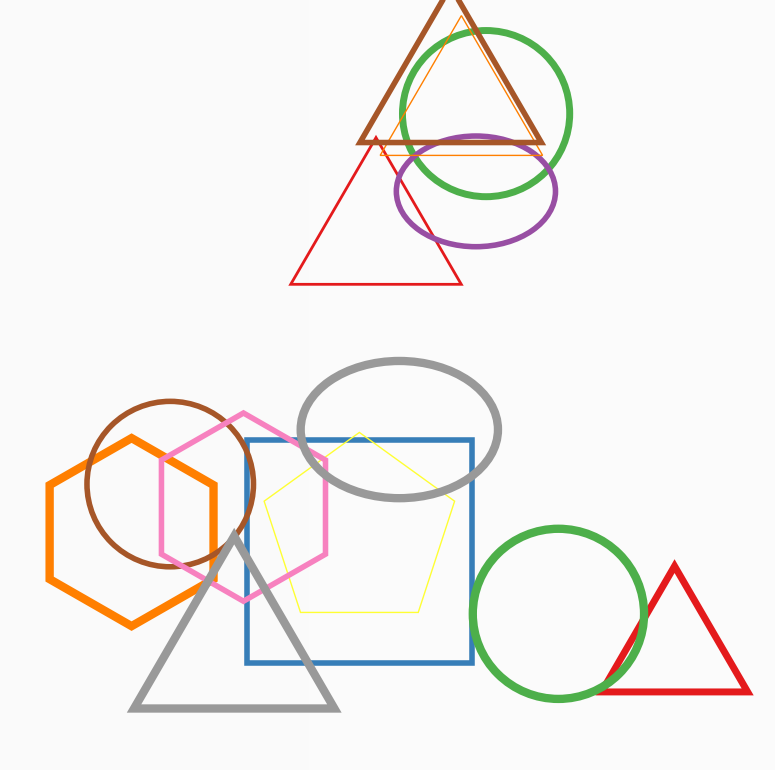[{"shape": "triangle", "thickness": 1, "radius": 0.64, "center": [0.485, 0.694]}, {"shape": "triangle", "thickness": 2.5, "radius": 0.54, "center": [0.87, 0.156]}, {"shape": "square", "thickness": 2, "radius": 0.73, "center": [0.464, 0.284]}, {"shape": "circle", "thickness": 2.5, "radius": 0.54, "center": [0.627, 0.852]}, {"shape": "circle", "thickness": 3, "radius": 0.55, "center": [0.721, 0.203]}, {"shape": "oval", "thickness": 2, "radius": 0.51, "center": [0.614, 0.751]}, {"shape": "triangle", "thickness": 0.5, "radius": 0.61, "center": [0.595, 0.859]}, {"shape": "hexagon", "thickness": 3, "radius": 0.61, "center": [0.17, 0.309]}, {"shape": "pentagon", "thickness": 0.5, "radius": 0.65, "center": [0.464, 0.309]}, {"shape": "triangle", "thickness": 2, "radius": 0.68, "center": [0.581, 0.882]}, {"shape": "circle", "thickness": 2, "radius": 0.54, "center": [0.22, 0.371]}, {"shape": "hexagon", "thickness": 2, "radius": 0.61, "center": [0.314, 0.341]}, {"shape": "oval", "thickness": 3, "radius": 0.64, "center": [0.515, 0.442]}, {"shape": "triangle", "thickness": 3, "radius": 0.75, "center": [0.302, 0.154]}]